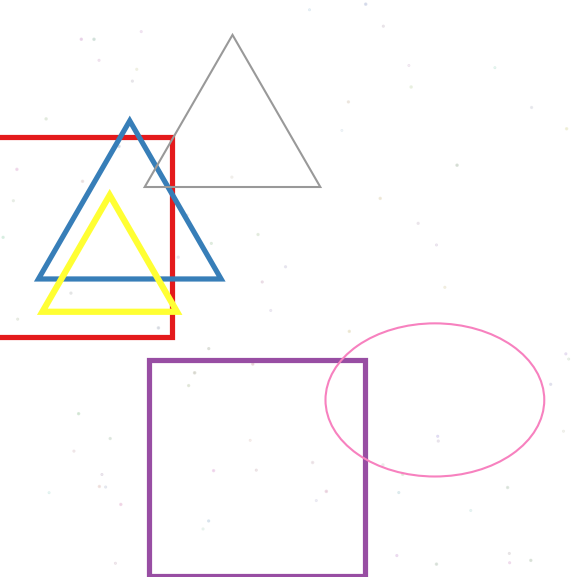[{"shape": "square", "thickness": 2.5, "radius": 0.87, "center": [0.124, 0.589]}, {"shape": "triangle", "thickness": 2.5, "radius": 0.91, "center": [0.225, 0.607]}, {"shape": "square", "thickness": 2.5, "radius": 0.93, "center": [0.445, 0.188]}, {"shape": "triangle", "thickness": 3, "radius": 0.67, "center": [0.19, 0.527]}, {"shape": "oval", "thickness": 1, "radius": 0.95, "center": [0.753, 0.307]}, {"shape": "triangle", "thickness": 1, "radius": 0.88, "center": [0.403, 0.763]}]